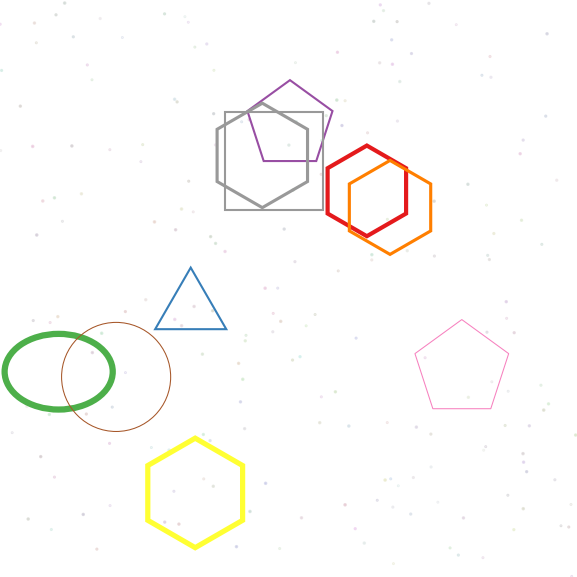[{"shape": "hexagon", "thickness": 2, "radius": 0.39, "center": [0.635, 0.669]}, {"shape": "triangle", "thickness": 1, "radius": 0.36, "center": [0.33, 0.465]}, {"shape": "oval", "thickness": 3, "radius": 0.47, "center": [0.102, 0.355]}, {"shape": "pentagon", "thickness": 1, "radius": 0.39, "center": [0.502, 0.783]}, {"shape": "hexagon", "thickness": 1.5, "radius": 0.41, "center": [0.675, 0.64]}, {"shape": "hexagon", "thickness": 2.5, "radius": 0.47, "center": [0.338, 0.146]}, {"shape": "circle", "thickness": 0.5, "radius": 0.47, "center": [0.201, 0.346]}, {"shape": "pentagon", "thickness": 0.5, "radius": 0.43, "center": [0.8, 0.36]}, {"shape": "hexagon", "thickness": 1.5, "radius": 0.45, "center": [0.454, 0.73]}, {"shape": "square", "thickness": 1, "radius": 0.42, "center": [0.475, 0.72]}]